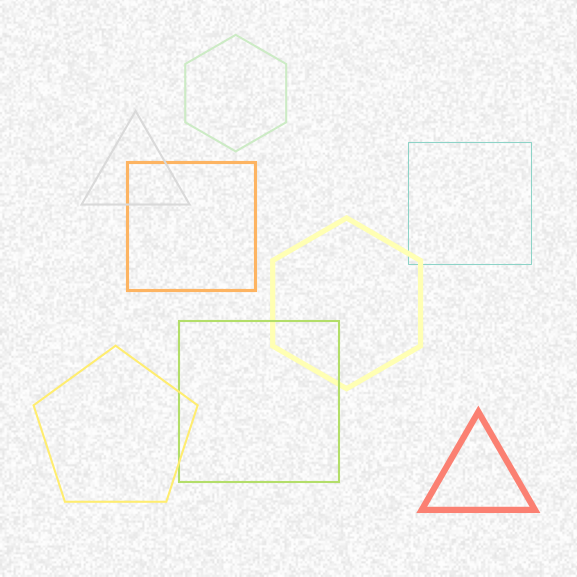[{"shape": "square", "thickness": 0.5, "radius": 0.53, "center": [0.813, 0.648]}, {"shape": "hexagon", "thickness": 2.5, "radius": 0.74, "center": [0.6, 0.474]}, {"shape": "triangle", "thickness": 3, "radius": 0.57, "center": [0.828, 0.173]}, {"shape": "square", "thickness": 1.5, "radius": 0.55, "center": [0.331, 0.608]}, {"shape": "square", "thickness": 1, "radius": 0.69, "center": [0.448, 0.304]}, {"shape": "triangle", "thickness": 1, "radius": 0.54, "center": [0.235, 0.699]}, {"shape": "hexagon", "thickness": 1, "radius": 0.5, "center": [0.408, 0.838]}, {"shape": "pentagon", "thickness": 1, "radius": 0.75, "center": [0.2, 0.251]}]